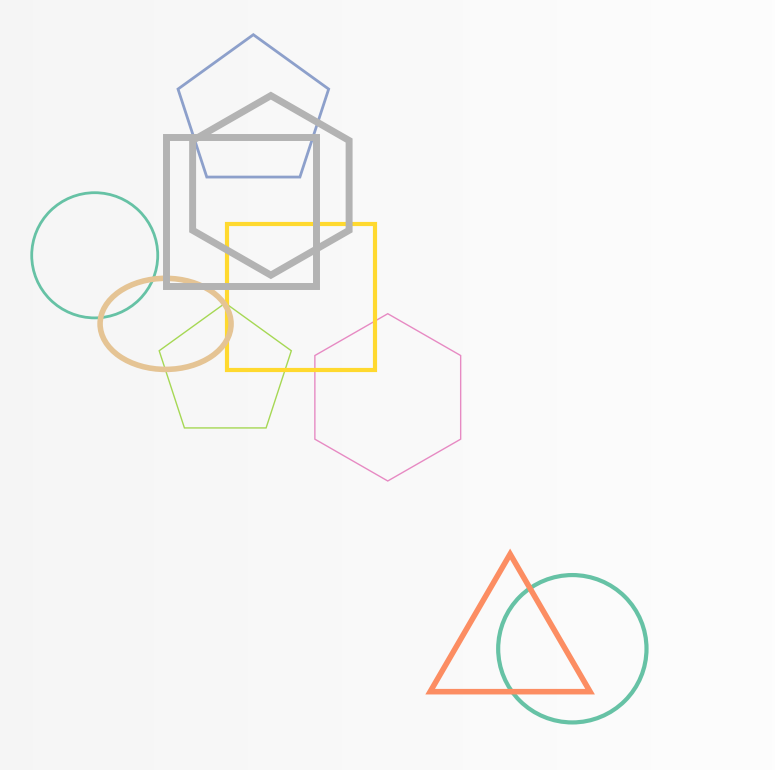[{"shape": "circle", "thickness": 1.5, "radius": 0.48, "center": [0.739, 0.157]}, {"shape": "circle", "thickness": 1, "radius": 0.41, "center": [0.122, 0.668]}, {"shape": "triangle", "thickness": 2, "radius": 0.6, "center": [0.658, 0.161]}, {"shape": "pentagon", "thickness": 1, "radius": 0.51, "center": [0.327, 0.853]}, {"shape": "hexagon", "thickness": 0.5, "radius": 0.54, "center": [0.5, 0.484]}, {"shape": "pentagon", "thickness": 0.5, "radius": 0.45, "center": [0.291, 0.517]}, {"shape": "square", "thickness": 1.5, "radius": 0.48, "center": [0.389, 0.614]}, {"shape": "oval", "thickness": 2, "radius": 0.42, "center": [0.214, 0.579]}, {"shape": "square", "thickness": 2.5, "radius": 0.48, "center": [0.312, 0.726]}, {"shape": "hexagon", "thickness": 2.5, "radius": 0.58, "center": [0.35, 0.759]}]